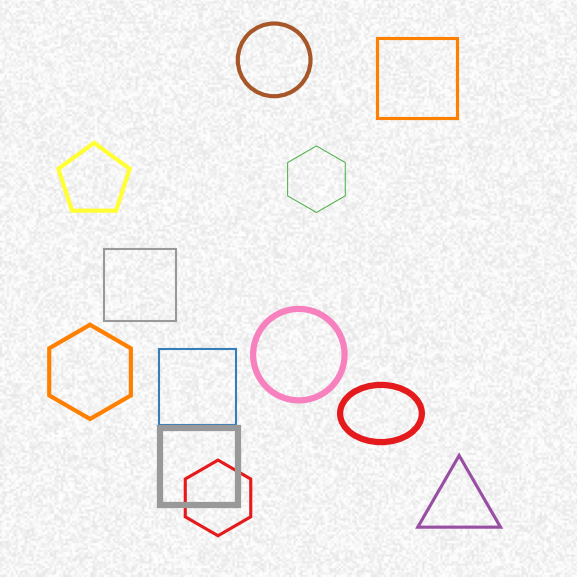[{"shape": "oval", "thickness": 3, "radius": 0.35, "center": [0.66, 0.283]}, {"shape": "hexagon", "thickness": 1.5, "radius": 0.33, "center": [0.377, 0.137]}, {"shape": "square", "thickness": 1, "radius": 0.33, "center": [0.342, 0.329]}, {"shape": "hexagon", "thickness": 0.5, "radius": 0.29, "center": [0.548, 0.689]}, {"shape": "triangle", "thickness": 1.5, "radius": 0.41, "center": [0.795, 0.128]}, {"shape": "hexagon", "thickness": 2, "radius": 0.41, "center": [0.156, 0.355]}, {"shape": "square", "thickness": 1.5, "radius": 0.34, "center": [0.722, 0.864]}, {"shape": "pentagon", "thickness": 2, "radius": 0.32, "center": [0.163, 0.687]}, {"shape": "circle", "thickness": 2, "radius": 0.31, "center": [0.475, 0.895]}, {"shape": "circle", "thickness": 3, "radius": 0.4, "center": [0.517, 0.385]}, {"shape": "square", "thickness": 3, "radius": 0.34, "center": [0.344, 0.191]}, {"shape": "square", "thickness": 1, "radius": 0.31, "center": [0.242, 0.506]}]